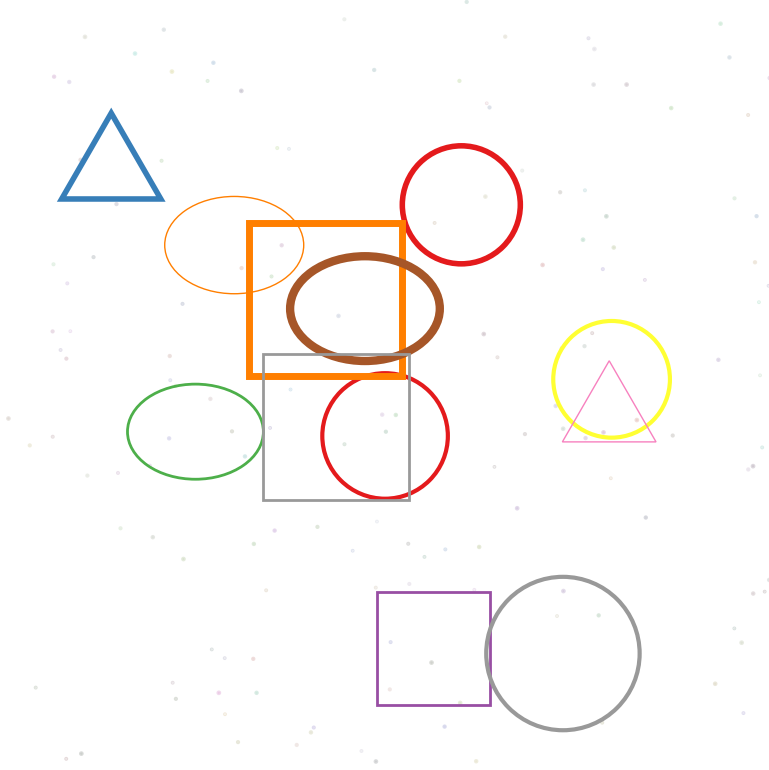[{"shape": "circle", "thickness": 1.5, "radius": 0.41, "center": [0.5, 0.434]}, {"shape": "circle", "thickness": 2, "radius": 0.38, "center": [0.599, 0.734]}, {"shape": "triangle", "thickness": 2, "radius": 0.37, "center": [0.144, 0.779]}, {"shape": "oval", "thickness": 1, "radius": 0.44, "center": [0.254, 0.439]}, {"shape": "square", "thickness": 1, "radius": 0.37, "center": [0.563, 0.158]}, {"shape": "square", "thickness": 2.5, "radius": 0.5, "center": [0.422, 0.611]}, {"shape": "oval", "thickness": 0.5, "radius": 0.45, "center": [0.304, 0.682]}, {"shape": "circle", "thickness": 1.5, "radius": 0.38, "center": [0.794, 0.507]}, {"shape": "oval", "thickness": 3, "radius": 0.49, "center": [0.474, 0.599]}, {"shape": "triangle", "thickness": 0.5, "radius": 0.35, "center": [0.791, 0.461]}, {"shape": "circle", "thickness": 1.5, "radius": 0.5, "center": [0.731, 0.151]}, {"shape": "square", "thickness": 1, "radius": 0.47, "center": [0.436, 0.446]}]